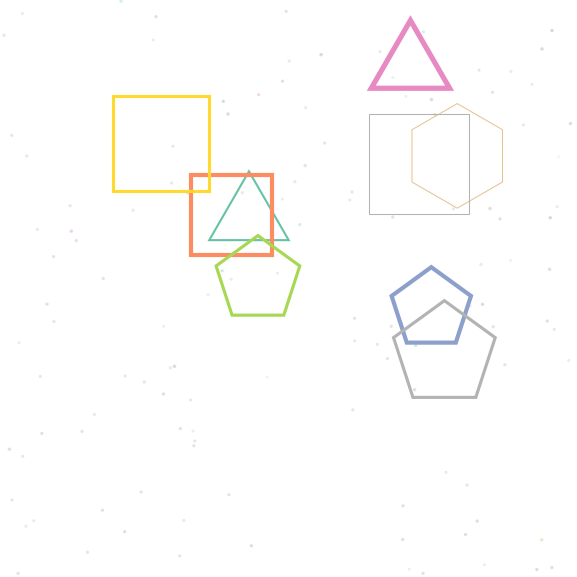[{"shape": "triangle", "thickness": 1, "radius": 0.4, "center": [0.431, 0.623]}, {"shape": "square", "thickness": 2, "radius": 0.35, "center": [0.401, 0.627]}, {"shape": "pentagon", "thickness": 2, "radius": 0.36, "center": [0.747, 0.464]}, {"shape": "triangle", "thickness": 2.5, "radius": 0.39, "center": [0.711, 0.885]}, {"shape": "pentagon", "thickness": 1.5, "radius": 0.38, "center": [0.447, 0.515]}, {"shape": "square", "thickness": 1.5, "radius": 0.41, "center": [0.279, 0.751]}, {"shape": "hexagon", "thickness": 0.5, "radius": 0.45, "center": [0.792, 0.729]}, {"shape": "pentagon", "thickness": 1.5, "radius": 0.46, "center": [0.769, 0.386]}, {"shape": "square", "thickness": 0.5, "radius": 0.43, "center": [0.726, 0.715]}]